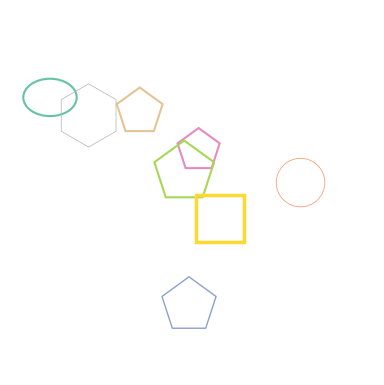[{"shape": "oval", "thickness": 1.5, "radius": 0.35, "center": [0.13, 0.747]}, {"shape": "circle", "thickness": 0.5, "radius": 0.32, "center": [0.781, 0.526]}, {"shape": "pentagon", "thickness": 1, "radius": 0.37, "center": [0.491, 0.207]}, {"shape": "pentagon", "thickness": 1.5, "radius": 0.29, "center": [0.516, 0.61]}, {"shape": "pentagon", "thickness": 1.5, "radius": 0.41, "center": [0.478, 0.553]}, {"shape": "square", "thickness": 2.5, "radius": 0.31, "center": [0.571, 0.433]}, {"shape": "pentagon", "thickness": 1.5, "radius": 0.31, "center": [0.363, 0.71]}, {"shape": "hexagon", "thickness": 0.5, "radius": 0.41, "center": [0.23, 0.7]}]